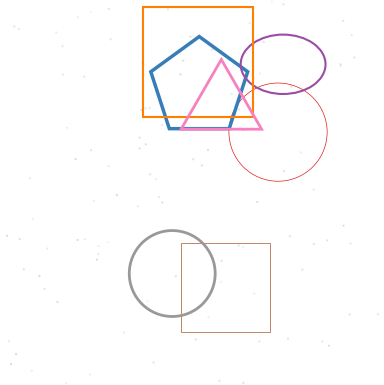[{"shape": "circle", "thickness": 0.5, "radius": 0.64, "center": [0.722, 0.657]}, {"shape": "pentagon", "thickness": 2.5, "radius": 0.66, "center": [0.518, 0.773]}, {"shape": "oval", "thickness": 1.5, "radius": 0.55, "center": [0.735, 0.833]}, {"shape": "square", "thickness": 1.5, "radius": 0.71, "center": [0.515, 0.839]}, {"shape": "square", "thickness": 0.5, "radius": 0.58, "center": [0.585, 0.253]}, {"shape": "triangle", "thickness": 2, "radius": 0.6, "center": [0.575, 0.725]}, {"shape": "circle", "thickness": 2, "radius": 0.56, "center": [0.447, 0.29]}]